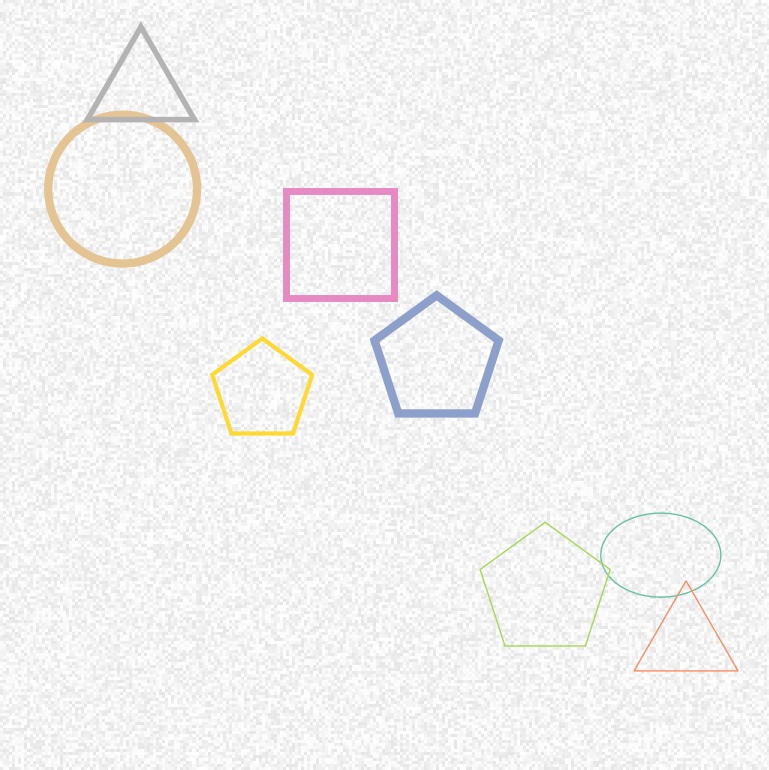[{"shape": "oval", "thickness": 0.5, "radius": 0.39, "center": [0.858, 0.279]}, {"shape": "triangle", "thickness": 0.5, "radius": 0.39, "center": [0.891, 0.168]}, {"shape": "pentagon", "thickness": 3, "radius": 0.42, "center": [0.567, 0.532]}, {"shape": "square", "thickness": 2.5, "radius": 0.35, "center": [0.442, 0.682]}, {"shape": "pentagon", "thickness": 0.5, "radius": 0.44, "center": [0.708, 0.233]}, {"shape": "pentagon", "thickness": 1.5, "radius": 0.34, "center": [0.341, 0.492]}, {"shape": "circle", "thickness": 3, "radius": 0.48, "center": [0.159, 0.754]}, {"shape": "triangle", "thickness": 2, "radius": 0.4, "center": [0.183, 0.885]}]